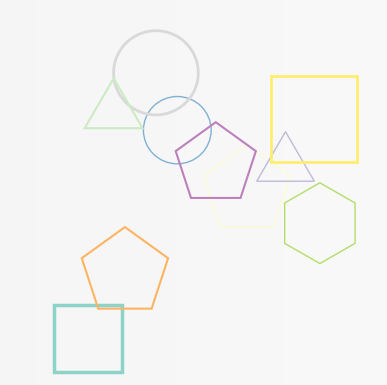[{"shape": "square", "thickness": 2.5, "radius": 0.44, "center": [0.226, 0.121]}, {"shape": "pentagon", "thickness": 0.5, "radius": 0.59, "center": [0.637, 0.507]}, {"shape": "triangle", "thickness": 1, "radius": 0.43, "center": [0.737, 0.572]}, {"shape": "circle", "thickness": 1, "radius": 0.44, "center": [0.458, 0.662]}, {"shape": "pentagon", "thickness": 1.5, "radius": 0.59, "center": [0.322, 0.293]}, {"shape": "hexagon", "thickness": 1, "radius": 0.52, "center": [0.825, 0.42]}, {"shape": "circle", "thickness": 2, "radius": 0.55, "center": [0.402, 0.811]}, {"shape": "pentagon", "thickness": 1.5, "radius": 0.54, "center": [0.557, 0.574]}, {"shape": "triangle", "thickness": 1.5, "radius": 0.43, "center": [0.293, 0.71]}, {"shape": "square", "thickness": 2, "radius": 0.56, "center": [0.81, 0.692]}]